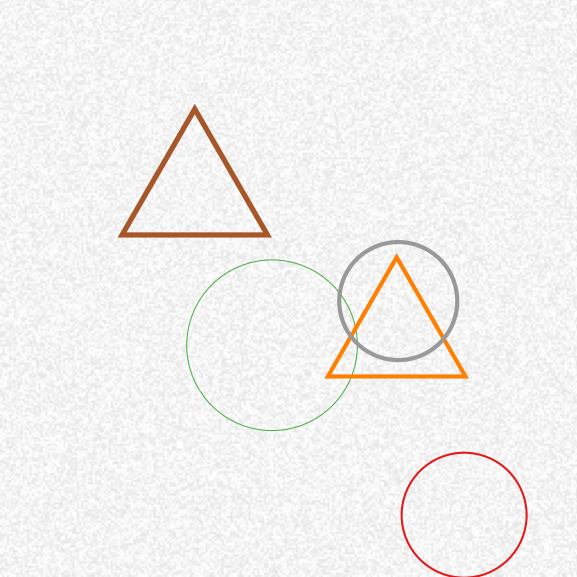[{"shape": "circle", "thickness": 1, "radius": 0.54, "center": [0.804, 0.107]}, {"shape": "circle", "thickness": 0.5, "radius": 0.74, "center": [0.471, 0.401]}, {"shape": "triangle", "thickness": 2, "radius": 0.69, "center": [0.687, 0.416]}, {"shape": "triangle", "thickness": 2.5, "radius": 0.73, "center": [0.337, 0.665]}, {"shape": "circle", "thickness": 2, "radius": 0.51, "center": [0.69, 0.478]}]